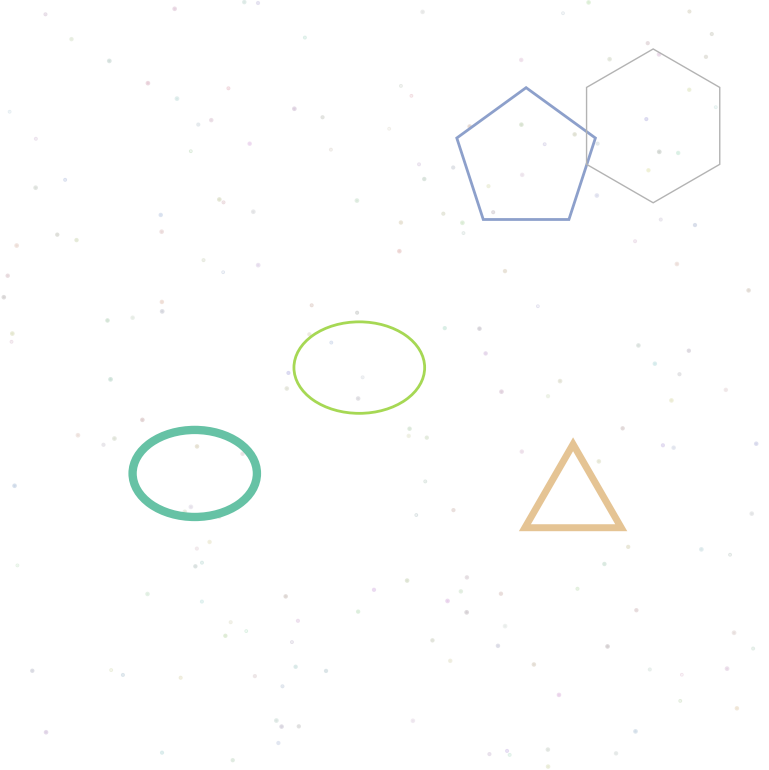[{"shape": "oval", "thickness": 3, "radius": 0.4, "center": [0.253, 0.385]}, {"shape": "pentagon", "thickness": 1, "radius": 0.47, "center": [0.683, 0.792]}, {"shape": "oval", "thickness": 1, "radius": 0.42, "center": [0.467, 0.523]}, {"shape": "triangle", "thickness": 2.5, "radius": 0.36, "center": [0.744, 0.351]}, {"shape": "hexagon", "thickness": 0.5, "radius": 0.5, "center": [0.848, 0.837]}]